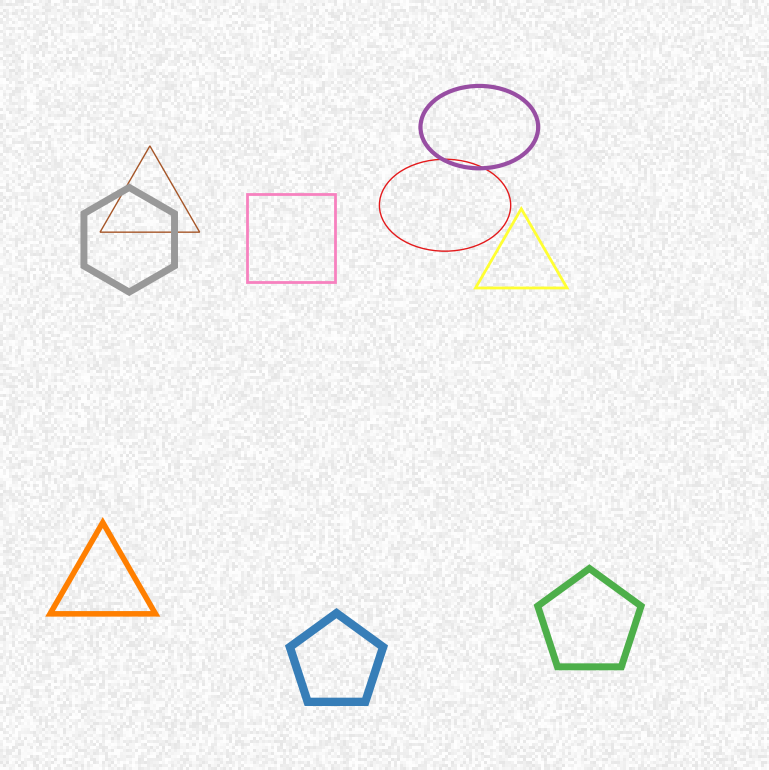[{"shape": "oval", "thickness": 0.5, "radius": 0.43, "center": [0.578, 0.733]}, {"shape": "pentagon", "thickness": 3, "radius": 0.32, "center": [0.437, 0.14]}, {"shape": "pentagon", "thickness": 2.5, "radius": 0.35, "center": [0.765, 0.191]}, {"shape": "oval", "thickness": 1.5, "radius": 0.38, "center": [0.622, 0.835]}, {"shape": "triangle", "thickness": 2, "radius": 0.4, "center": [0.133, 0.242]}, {"shape": "triangle", "thickness": 1, "radius": 0.34, "center": [0.677, 0.66]}, {"shape": "triangle", "thickness": 0.5, "radius": 0.37, "center": [0.195, 0.736]}, {"shape": "square", "thickness": 1, "radius": 0.29, "center": [0.378, 0.69]}, {"shape": "hexagon", "thickness": 2.5, "radius": 0.34, "center": [0.168, 0.689]}]